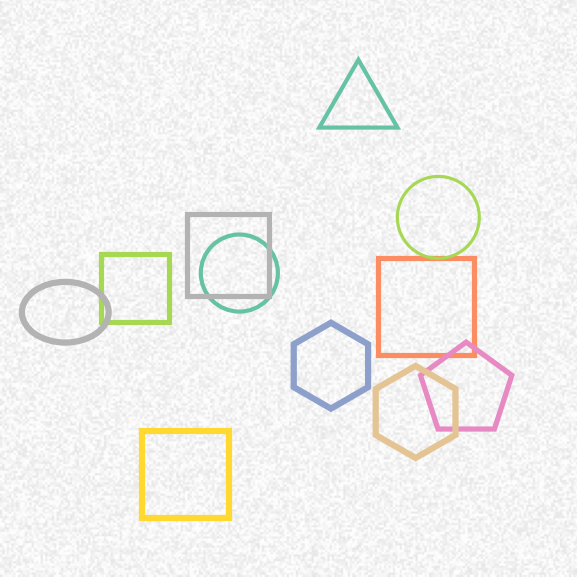[{"shape": "circle", "thickness": 2, "radius": 0.33, "center": [0.414, 0.526]}, {"shape": "triangle", "thickness": 2, "radius": 0.39, "center": [0.621, 0.817]}, {"shape": "square", "thickness": 2.5, "radius": 0.42, "center": [0.738, 0.468]}, {"shape": "hexagon", "thickness": 3, "radius": 0.37, "center": [0.573, 0.366]}, {"shape": "pentagon", "thickness": 2.5, "radius": 0.42, "center": [0.807, 0.323]}, {"shape": "circle", "thickness": 1.5, "radius": 0.35, "center": [0.759, 0.623]}, {"shape": "square", "thickness": 2.5, "radius": 0.29, "center": [0.234, 0.5]}, {"shape": "square", "thickness": 3, "radius": 0.38, "center": [0.321, 0.178]}, {"shape": "hexagon", "thickness": 3, "radius": 0.4, "center": [0.72, 0.286]}, {"shape": "square", "thickness": 2.5, "radius": 0.36, "center": [0.394, 0.557]}, {"shape": "oval", "thickness": 3, "radius": 0.38, "center": [0.113, 0.459]}]